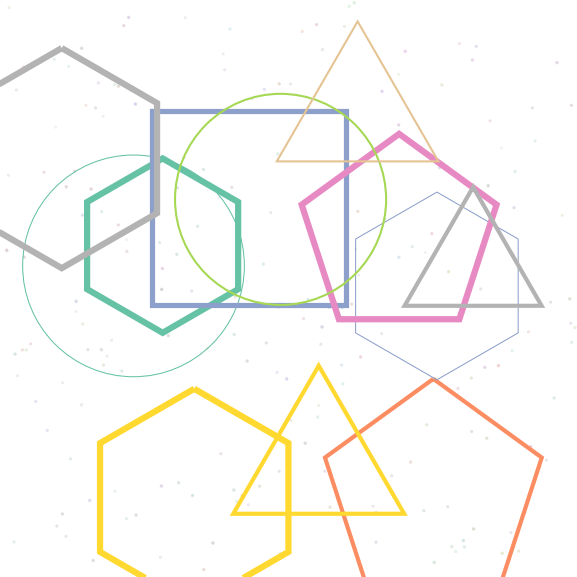[{"shape": "hexagon", "thickness": 3, "radius": 0.75, "center": [0.282, 0.574]}, {"shape": "circle", "thickness": 0.5, "radius": 0.96, "center": [0.231, 0.539]}, {"shape": "pentagon", "thickness": 2, "radius": 0.99, "center": [0.75, 0.146]}, {"shape": "square", "thickness": 2.5, "radius": 0.84, "center": [0.431, 0.639]}, {"shape": "hexagon", "thickness": 0.5, "radius": 0.81, "center": [0.757, 0.504]}, {"shape": "pentagon", "thickness": 3, "radius": 0.89, "center": [0.691, 0.59]}, {"shape": "circle", "thickness": 1, "radius": 0.91, "center": [0.486, 0.654]}, {"shape": "triangle", "thickness": 2, "radius": 0.85, "center": [0.552, 0.195]}, {"shape": "hexagon", "thickness": 3, "radius": 0.94, "center": [0.336, 0.138]}, {"shape": "triangle", "thickness": 1, "radius": 0.81, "center": [0.619, 0.8]}, {"shape": "hexagon", "thickness": 3, "radius": 0.95, "center": [0.107, 0.725]}, {"shape": "triangle", "thickness": 2, "radius": 0.68, "center": [0.819, 0.538]}]